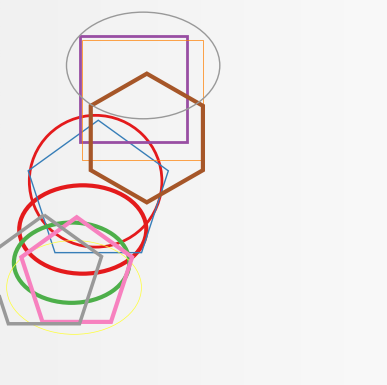[{"shape": "oval", "thickness": 3, "radius": 0.82, "center": [0.214, 0.404]}, {"shape": "circle", "thickness": 2, "radius": 0.86, "center": [0.247, 0.529]}, {"shape": "pentagon", "thickness": 1, "radius": 0.95, "center": [0.254, 0.498]}, {"shape": "oval", "thickness": 3, "radius": 0.74, "center": [0.185, 0.318]}, {"shape": "square", "thickness": 2, "radius": 0.69, "center": [0.345, 0.768]}, {"shape": "square", "thickness": 0.5, "radius": 0.78, "center": [0.368, 0.739]}, {"shape": "oval", "thickness": 0.5, "radius": 0.87, "center": [0.191, 0.253]}, {"shape": "hexagon", "thickness": 3, "radius": 0.84, "center": [0.379, 0.642]}, {"shape": "pentagon", "thickness": 3, "radius": 0.75, "center": [0.198, 0.286]}, {"shape": "pentagon", "thickness": 2.5, "radius": 0.78, "center": [0.113, 0.285]}, {"shape": "oval", "thickness": 1, "radius": 0.99, "center": [0.369, 0.83]}]